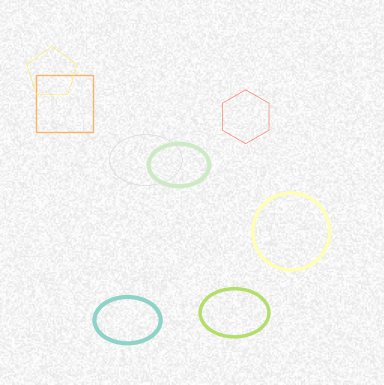[{"shape": "oval", "thickness": 3, "radius": 0.43, "center": [0.331, 0.168]}, {"shape": "circle", "thickness": 2.5, "radius": 0.5, "center": [0.756, 0.399]}, {"shape": "hexagon", "thickness": 0.5, "radius": 0.35, "center": [0.638, 0.697]}, {"shape": "square", "thickness": 1, "radius": 0.37, "center": [0.168, 0.73]}, {"shape": "oval", "thickness": 2.5, "radius": 0.45, "center": [0.609, 0.188]}, {"shape": "oval", "thickness": 0.5, "radius": 0.47, "center": [0.379, 0.584]}, {"shape": "oval", "thickness": 3, "radius": 0.39, "center": [0.465, 0.571]}, {"shape": "pentagon", "thickness": 0.5, "radius": 0.35, "center": [0.135, 0.811]}]